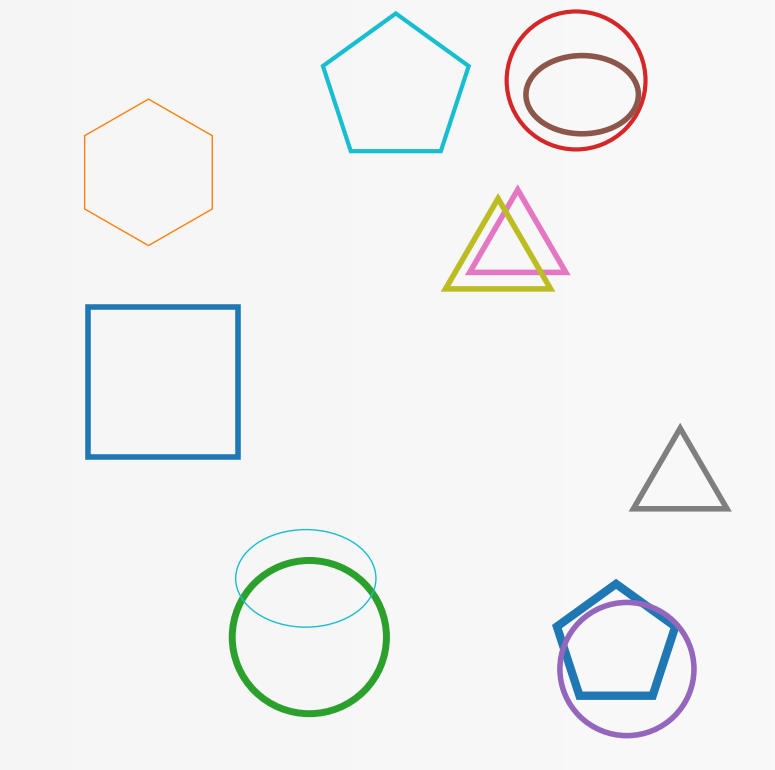[{"shape": "square", "thickness": 2, "radius": 0.49, "center": [0.211, 0.504]}, {"shape": "pentagon", "thickness": 3, "radius": 0.4, "center": [0.795, 0.161]}, {"shape": "hexagon", "thickness": 0.5, "radius": 0.48, "center": [0.192, 0.776]}, {"shape": "circle", "thickness": 2.5, "radius": 0.5, "center": [0.399, 0.173]}, {"shape": "circle", "thickness": 1.5, "radius": 0.45, "center": [0.743, 0.896]}, {"shape": "circle", "thickness": 2, "radius": 0.43, "center": [0.809, 0.131]}, {"shape": "oval", "thickness": 2, "radius": 0.36, "center": [0.751, 0.877]}, {"shape": "triangle", "thickness": 2, "radius": 0.36, "center": [0.668, 0.682]}, {"shape": "triangle", "thickness": 2, "radius": 0.35, "center": [0.878, 0.374]}, {"shape": "triangle", "thickness": 2, "radius": 0.39, "center": [0.643, 0.664]}, {"shape": "oval", "thickness": 0.5, "radius": 0.45, "center": [0.395, 0.249]}, {"shape": "pentagon", "thickness": 1.5, "radius": 0.49, "center": [0.511, 0.884]}]